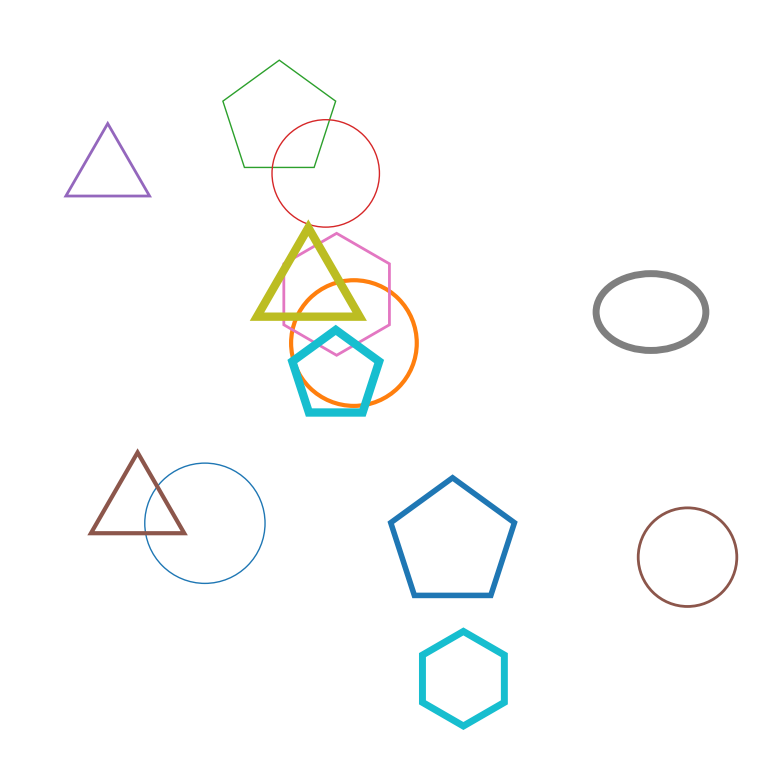[{"shape": "circle", "thickness": 0.5, "radius": 0.39, "center": [0.266, 0.32]}, {"shape": "pentagon", "thickness": 2, "radius": 0.42, "center": [0.588, 0.295]}, {"shape": "circle", "thickness": 1.5, "radius": 0.41, "center": [0.46, 0.554]}, {"shape": "pentagon", "thickness": 0.5, "radius": 0.38, "center": [0.363, 0.845]}, {"shape": "circle", "thickness": 0.5, "radius": 0.35, "center": [0.423, 0.775]}, {"shape": "triangle", "thickness": 1, "radius": 0.31, "center": [0.14, 0.777]}, {"shape": "circle", "thickness": 1, "radius": 0.32, "center": [0.893, 0.276]}, {"shape": "triangle", "thickness": 1.5, "radius": 0.35, "center": [0.179, 0.342]}, {"shape": "hexagon", "thickness": 1, "radius": 0.4, "center": [0.437, 0.618]}, {"shape": "oval", "thickness": 2.5, "radius": 0.36, "center": [0.845, 0.595]}, {"shape": "triangle", "thickness": 3, "radius": 0.39, "center": [0.4, 0.627]}, {"shape": "pentagon", "thickness": 3, "radius": 0.3, "center": [0.436, 0.512]}, {"shape": "hexagon", "thickness": 2.5, "radius": 0.31, "center": [0.602, 0.119]}]